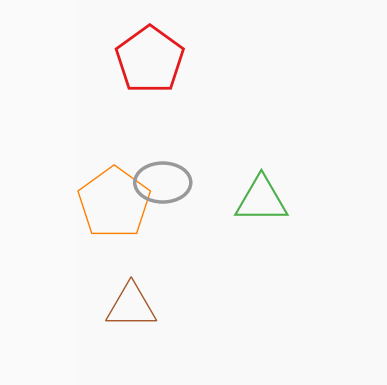[{"shape": "pentagon", "thickness": 2, "radius": 0.46, "center": [0.387, 0.845]}, {"shape": "triangle", "thickness": 1.5, "radius": 0.39, "center": [0.675, 0.481]}, {"shape": "pentagon", "thickness": 1, "radius": 0.49, "center": [0.295, 0.473]}, {"shape": "triangle", "thickness": 1, "radius": 0.38, "center": [0.339, 0.205]}, {"shape": "oval", "thickness": 2.5, "radius": 0.36, "center": [0.42, 0.526]}]